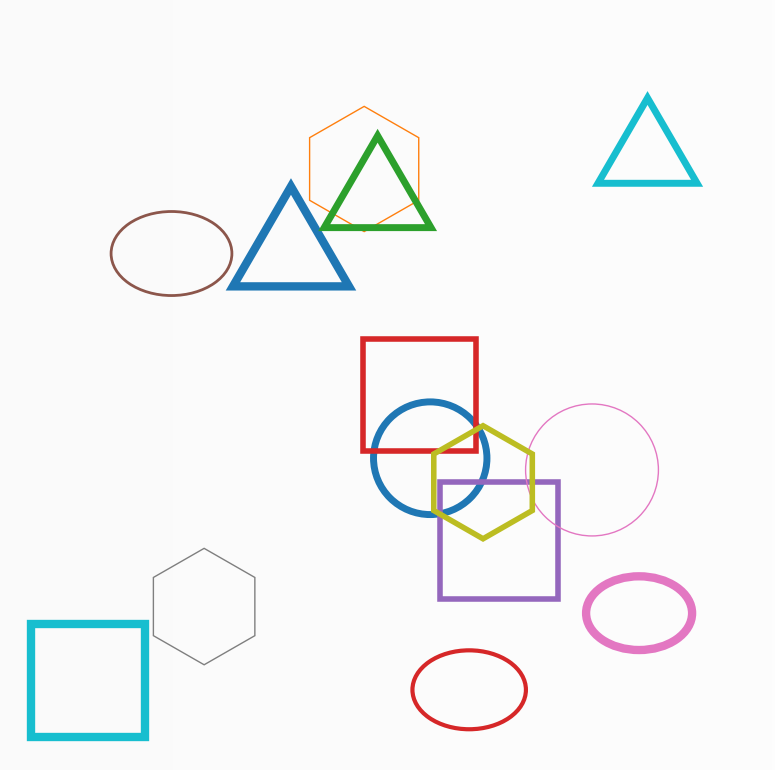[{"shape": "triangle", "thickness": 3, "radius": 0.43, "center": [0.375, 0.671]}, {"shape": "circle", "thickness": 2.5, "radius": 0.37, "center": [0.555, 0.405]}, {"shape": "hexagon", "thickness": 0.5, "radius": 0.41, "center": [0.47, 0.781]}, {"shape": "triangle", "thickness": 2.5, "radius": 0.4, "center": [0.487, 0.744]}, {"shape": "oval", "thickness": 1.5, "radius": 0.37, "center": [0.605, 0.104]}, {"shape": "square", "thickness": 2, "radius": 0.36, "center": [0.542, 0.487]}, {"shape": "square", "thickness": 2, "radius": 0.38, "center": [0.644, 0.298]}, {"shape": "oval", "thickness": 1, "radius": 0.39, "center": [0.221, 0.671]}, {"shape": "oval", "thickness": 3, "radius": 0.34, "center": [0.825, 0.204]}, {"shape": "circle", "thickness": 0.5, "radius": 0.43, "center": [0.764, 0.39]}, {"shape": "hexagon", "thickness": 0.5, "radius": 0.38, "center": [0.263, 0.212]}, {"shape": "hexagon", "thickness": 2, "radius": 0.37, "center": [0.623, 0.374]}, {"shape": "triangle", "thickness": 2.5, "radius": 0.37, "center": [0.836, 0.799]}, {"shape": "square", "thickness": 3, "radius": 0.37, "center": [0.113, 0.116]}]